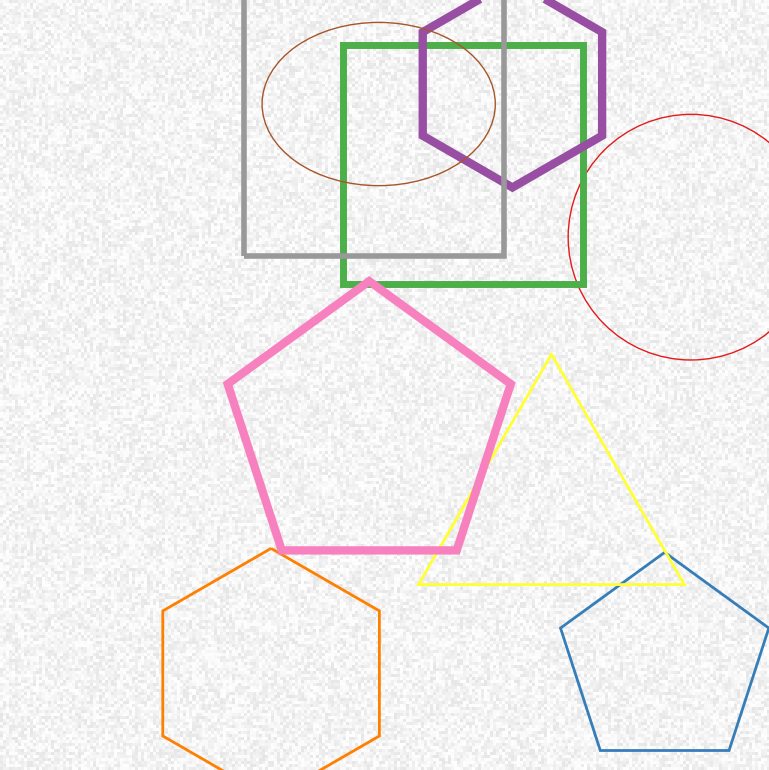[{"shape": "circle", "thickness": 0.5, "radius": 0.8, "center": [0.897, 0.692]}, {"shape": "pentagon", "thickness": 1, "radius": 0.71, "center": [0.863, 0.14]}, {"shape": "square", "thickness": 2.5, "radius": 0.78, "center": [0.601, 0.786]}, {"shape": "hexagon", "thickness": 3, "radius": 0.67, "center": [0.665, 0.891]}, {"shape": "hexagon", "thickness": 1, "radius": 0.81, "center": [0.352, 0.125]}, {"shape": "triangle", "thickness": 1, "radius": 1.0, "center": [0.716, 0.34]}, {"shape": "oval", "thickness": 0.5, "radius": 0.76, "center": [0.492, 0.865]}, {"shape": "pentagon", "thickness": 3, "radius": 0.97, "center": [0.48, 0.442]}, {"shape": "square", "thickness": 2, "radius": 0.84, "center": [0.485, 0.836]}]